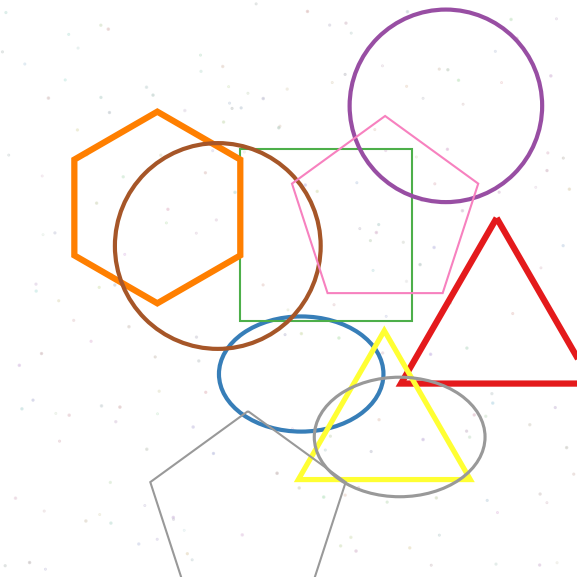[{"shape": "triangle", "thickness": 3, "radius": 0.96, "center": [0.86, 0.431]}, {"shape": "oval", "thickness": 2, "radius": 0.71, "center": [0.522, 0.351]}, {"shape": "square", "thickness": 1, "radius": 0.75, "center": [0.564, 0.592]}, {"shape": "circle", "thickness": 2, "radius": 0.83, "center": [0.772, 0.816]}, {"shape": "hexagon", "thickness": 3, "radius": 0.83, "center": [0.272, 0.64]}, {"shape": "triangle", "thickness": 2.5, "radius": 0.86, "center": [0.665, 0.255]}, {"shape": "circle", "thickness": 2, "radius": 0.89, "center": [0.377, 0.573]}, {"shape": "pentagon", "thickness": 1, "radius": 0.85, "center": [0.667, 0.629]}, {"shape": "oval", "thickness": 1.5, "radius": 0.74, "center": [0.692, 0.242]}, {"shape": "pentagon", "thickness": 1, "radius": 0.89, "center": [0.429, 0.109]}]